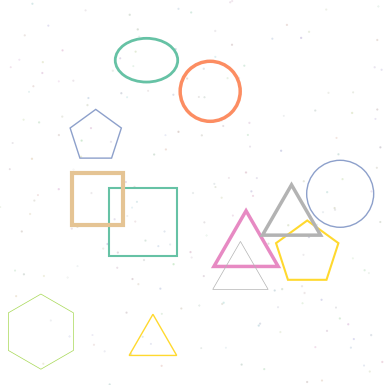[{"shape": "square", "thickness": 1.5, "radius": 0.44, "center": [0.371, 0.423]}, {"shape": "oval", "thickness": 2, "radius": 0.41, "center": [0.38, 0.844]}, {"shape": "circle", "thickness": 2.5, "radius": 0.39, "center": [0.546, 0.763]}, {"shape": "circle", "thickness": 1, "radius": 0.44, "center": [0.884, 0.497]}, {"shape": "pentagon", "thickness": 1, "radius": 0.35, "center": [0.249, 0.646]}, {"shape": "triangle", "thickness": 2.5, "radius": 0.48, "center": [0.639, 0.356]}, {"shape": "hexagon", "thickness": 0.5, "radius": 0.49, "center": [0.106, 0.139]}, {"shape": "pentagon", "thickness": 1.5, "radius": 0.43, "center": [0.798, 0.342]}, {"shape": "triangle", "thickness": 1, "radius": 0.36, "center": [0.397, 0.112]}, {"shape": "square", "thickness": 3, "radius": 0.34, "center": [0.253, 0.483]}, {"shape": "triangle", "thickness": 0.5, "radius": 0.42, "center": [0.625, 0.29]}, {"shape": "triangle", "thickness": 2.5, "radius": 0.44, "center": [0.757, 0.433]}]